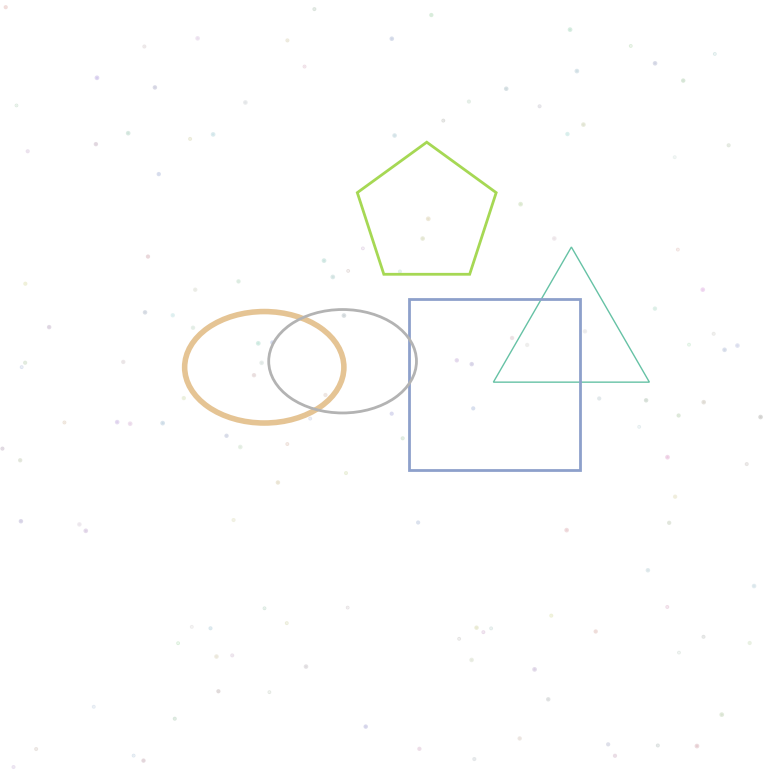[{"shape": "triangle", "thickness": 0.5, "radius": 0.58, "center": [0.742, 0.562]}, {"shape": "square", "thickness": 1, "radius": 0.56, "center": [0.642, 0.501]}, {"shape": "pentagon", "thickness": 1, "radius": 0.47, "center": [0.554, 0.721]}, {"shape": "oval", "thickness": 2, "radius": 0.52, "center": [0.343, 0.523]}, {"shape": "oval", "thickness": 1, "radius": 0.48, "center": [0.445, 0.531]}]